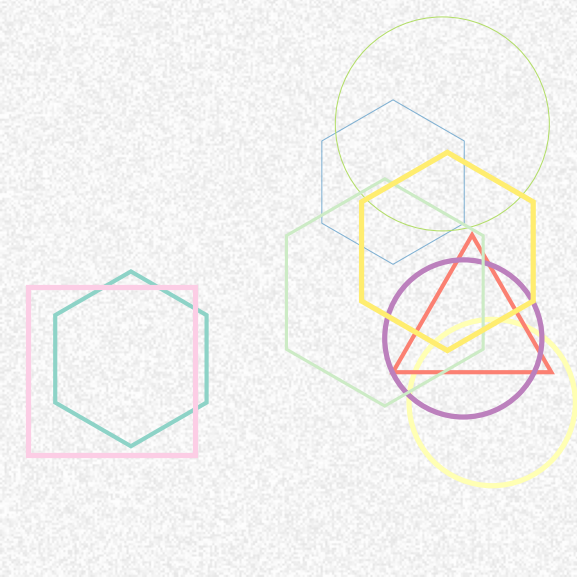[{"shape": "hexagon", "thickness": 2, "radius": 0.76, "center": [0.227, 0.378]}, {"shape": "circle", "thickness": 2.5, "radius": 0.72, "center": [0.852, 0.302]}, {"shape": "triangle", "thickness": 2, "radius": 0.79, "center": [0.817, 0.434]}, {"shape": "hexagon", "thickness": 0.5, "radius": 0.71, "center": [0.681, 0.684]}, {"shape": "circle", "thickness": 0.5, "radius": 0.93, "center": [0.766, 0.785]}, {"shape": "square", "thickness": 2.5, "radius": 0.72, "center": [0.193, 0.357]}, {"shape": "circle", "thickness": 2.5, "radius": 0.68, "center": [0.802, 0.413]}, {"shape": "hexagon", "thickness": 1.5, "radius": 0.98, "center": [0.666, 0.493]}, {"shape": "hexagon", "thickness": 2.5, "radius": 0.86, "center": [0.775, 0.564]}]